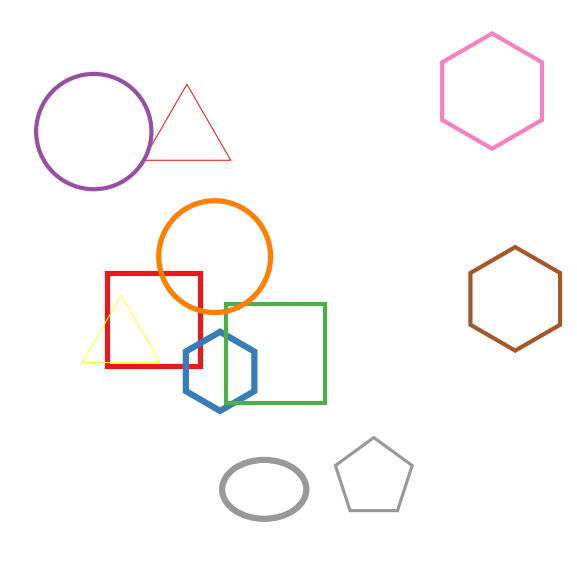[{"shape": "triangle", "thickness": 0.5, "radius": 0.44, "center": [0.324, 0.765]}, {"shape": "square", "thickness": 2.5, "radius": 0.4, "center": [0.266, 0.445]}, {"shape": "hexagon", "thickness": 3, "radius": 0.34, "center": [0.381, 0.356]}, {"shape": "square", "thickness": 2, "radius": 0.43, "center": [0.477, 0.387]}, {"shape": "circle", "thickness": 2, "radius": 0.5, "center": [0.162, 0.771]}, {"shape": "circle", "thickness": 2.5, "radius": 0.48, "center": [0.372, 0.555]}, {"shape": "triangle", "thickness": 0.5, "radius": 0.39, "center": [0.21, 0.41]}, {"shape": "hexagon", "thickness": 2, "radius": 0.45, "center": [0.892, 0.482]}, {"shape": "hexagon", "thickness": 2, "radius": 0.5, "center": [0.852, 0.841]}, {"shape": "oval", "thickness": 3, "radius": 0.36, "center": [0.458, 0.152]}, {"shape": "pentagon", "thickness": 1.5, "radius": 0.35, "center": [0.647, 0.171]}]